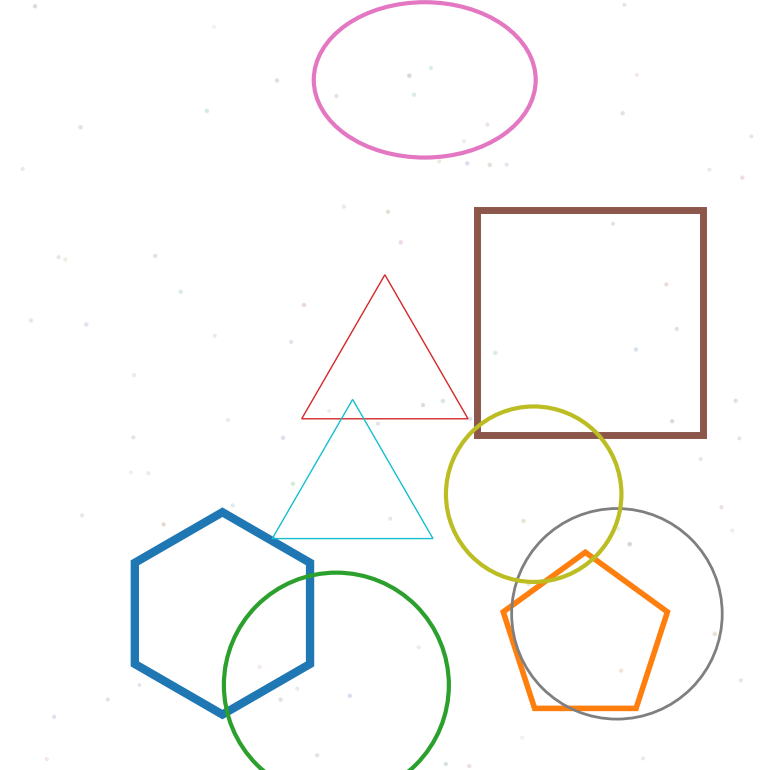[{"shape": "hexagon", "thickness": 3, "radius": 0.66, "center": [0.289, 0.203]}, {"shape": "pentagon", "thickness": 2, "radius": 0.56, "center": [0.76, 0.171]}, {"shape": "circle", "thickness": 1.5, "radius": 0.73, "center": [0.437, 0.11]}, {"shape": "triangle", "thickness": 0.5, "radius": 0.62, "center": [0.5, 0.518]}, {"shape": "square", "thickness": 2.5, "radius": 0.73, "center": [0.766, 0.581]}, {"shape": "oval", "thickness": 1.5, "radius": 0.72, "center": [0.552, 0.896]}, {"shape": "circle", "thickness": 1, "radius": 0.68, "center": [0.801, 0.203]}, {"shape": "circle", "thickness": 1.5, "radius": 0.57, "center": [0.693, 0.358]}, {"shape": "triangle", "thickness": 0.5, "radius": 0.6, "center": [0.458, 0.361]}]